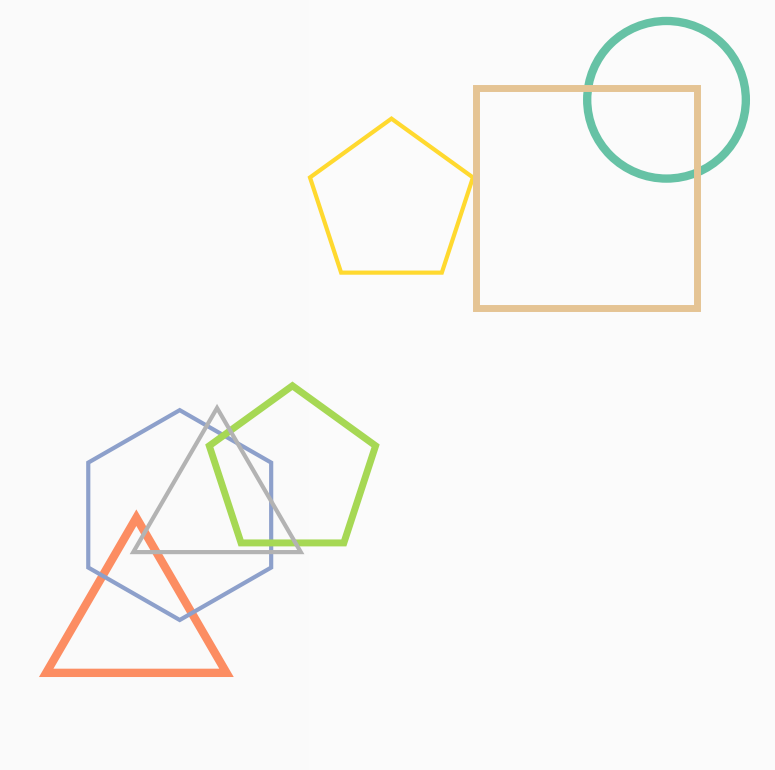[{"shape": "circle", "thickness": 3, "radius": 0.51, "center": [0.86, 0.87]}, {"shape": "triangle", "thickness": 3, "radius": 0.67, "center": [0.176, 0.193]}, {"shape": "hexagon", "thickness": 1.5, "radius": 0.68, "center": [0.232, 0.331]}, {"shape": "pentagon", "thickness": 2.5, "radius": 0.56, "center": [0.377, 0.386]}, {"shape": "pentagon", "thickness": 1.5, "radius": 0.55, "center": [0.505, 0.735]}, {"shape": "square", "thickness": 2.5, "radius": 0.71, "center": [0.757, 0.743]}, {"shape": "triangle", "thickness": 1.5, "radius": 0.62, "center": [0.28, 0.345]}]